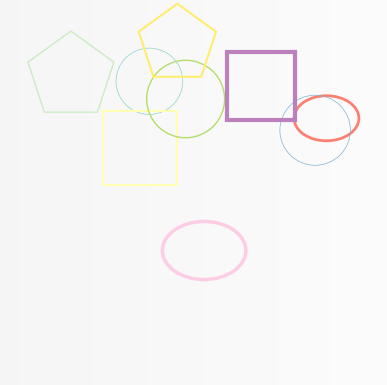[{"shape": "circle", "thickness": 0.5, "radius": 0.43, "center": [0.386, 0.789]}, {"shape": "square", "thickness": 1.5, "radius": 0.48, "center": [0.362, 0.615]}, {"shape": "oval", "thickness": 2, "radius": 0.42, "center": [0.843, 0.693]}, {"shape": "circle", "thickness": 0.5, "radius": 0.45, "center": [0.813, 0.662]}, {"shape": "circle", "thickness": 1, "radius": 0.5, "center": [0.479, 0.743]}, {"shape": "oval", "thickness": 2.5, "radius": 0.54, "center": [0.527, 0.349]}, {"shape": "square", "thickness": 3, "radius": 0.44, "center": [0.674, 0.776]}, {"shape": "pentagon", "thickness": 1, "radius": 0.58, "center": [0.183, 0.803]}, {"shape": "pentagon", "thickness": 1.5, "radius": 0.52, "center": [0.458, 0.885]}]